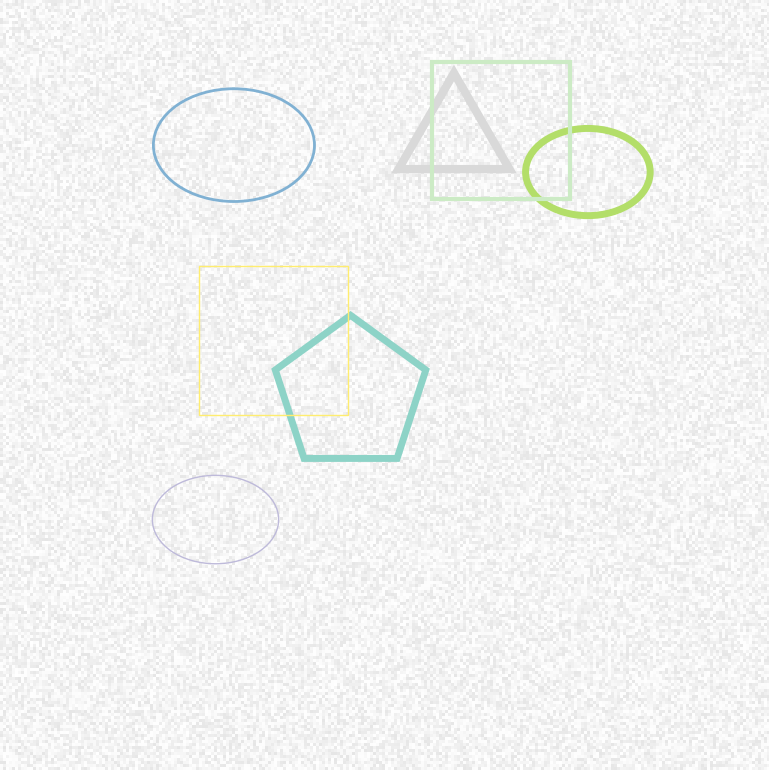[{"shape": "pentagon", "thickness": 2.5, "radius": 0.51, "center": [0.455, 0.488]}, {"shape": "oval", "thickness": 0.5, "radius": 0.41, "center": [0.28, 0.325]}, {"shape": "oval", "thickness": 1, "radius": 0.52, "center": [0.304, 0.812]}, {"shape": "oval", "thickness": 2.5, "radius": 0.4, "center": [0.763, 0.777]}, {"shape": "triangle", "thickness": 3, "radius": 0.42, "center": [0.59, 0.822]}, {"shape": "square", "thickness": 1.5, "radius": 0.45, "center": [0.65, 0.831]}, {"shape": "square", "thickness": 0.5, "radius": 0.48, "center": [0.356, 0.558]}]